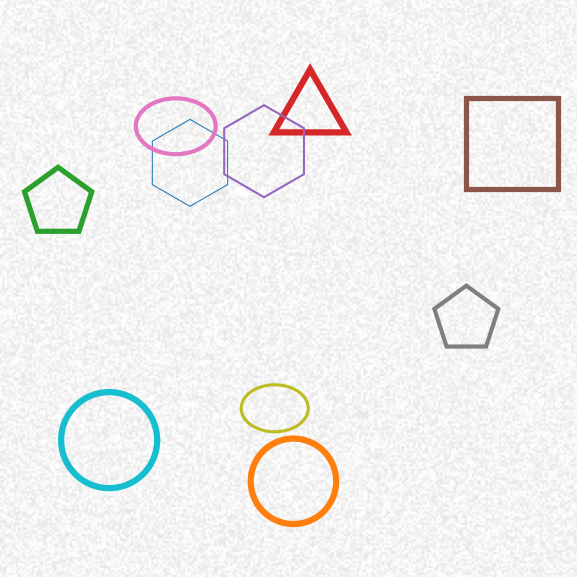[{"shape": "hexagon", "thickness": 0.5, "radius": 0.38, "center": [0.329, 0.717]}, {"shape": "circle", "thickness": 3, "radius": 0.37, "center": [0.508, 0.166]}, {"shape": "pentagon", "thickness": 2.5, "radius": 0.31, "center": [0.101, 0.648]}, {"shape": "triangle", "thickness": 3, "radius": 0.36, "center": [0.537, 0.806]}, {"shape": "hexagon", "thickness": 1, "radius": 0.4, "center": [0.457, 0.737]}, {"shape": "square", "thickness": 2.5, "radius": 0.4, "center": [0.887, 0.75]}, {"shape": "oval", "thickness": 2, "radius": 0.35, "center": [0.304, 0.78]}, {"shape": "pentagon", "thickness": 2, "radius": 0.29, "center": [0.808, 0.446]}, {"shape": "oval", "thickness": 1.5, "radius": 0.29, "center": [0.476, 0.292]}, {"shape": "circle", "thickness": 3, "radius": 0.42, "center": [0.189, 0.237]}]